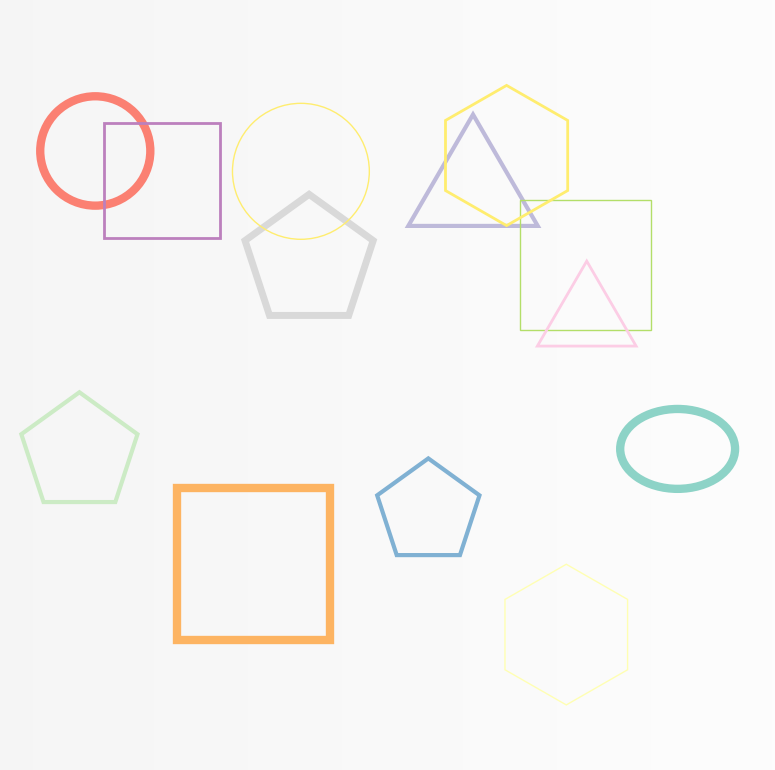[{"shape": "oval", "thickness": 3, "radius": 0.37, "center": [0.874, 0.417]}, {"shape": "hexagon", "thickness": 0.5, "radius": 0.46, "center": [0.731, 0.176]}, {"shape": "triangle", "thickness": 1.5, "radius": 0.48, "center": [0.61, 0.755]}, {"shape": "circle", "thickness": 3, "radius": 0.36, "center": [0.123, 0.804]}, {"shape": "pentagon", "thickness": 1.5, "radius": 0.35, "center": [0.553, 0.335]}, {"shape": "square", "thickness": 3, "radius": 0.49, "center": [0.327, 0.268]}, {"shape": "square", "thickness": 0.5, "radius": 0.42, "center": [0.756, 0.656]}, {"shape": "triangle", "thickness": 1, "radius": 0.37, "center": [0.757, 0.587]}, {"shape": "pentagon", "thickness": 2.5, "radius": 0.43, "center": [0.399, 0.661]}, {"shape": "square", "thickness": 1, "radius": 0.38, "center": [0.209, 0.765]}, {"shape": "pentagon", "thickness": 1.5, "radius": 0.39, "center": [0.102, 0.412]}, {"shape": "hexagon", "thickness": 1, "radius": 0.46, "center": [0.654, 0.798]}, {"shape": "circle", "thickness": 0.5, "radius": 0.44, "center": [0.388, 0.778]}]